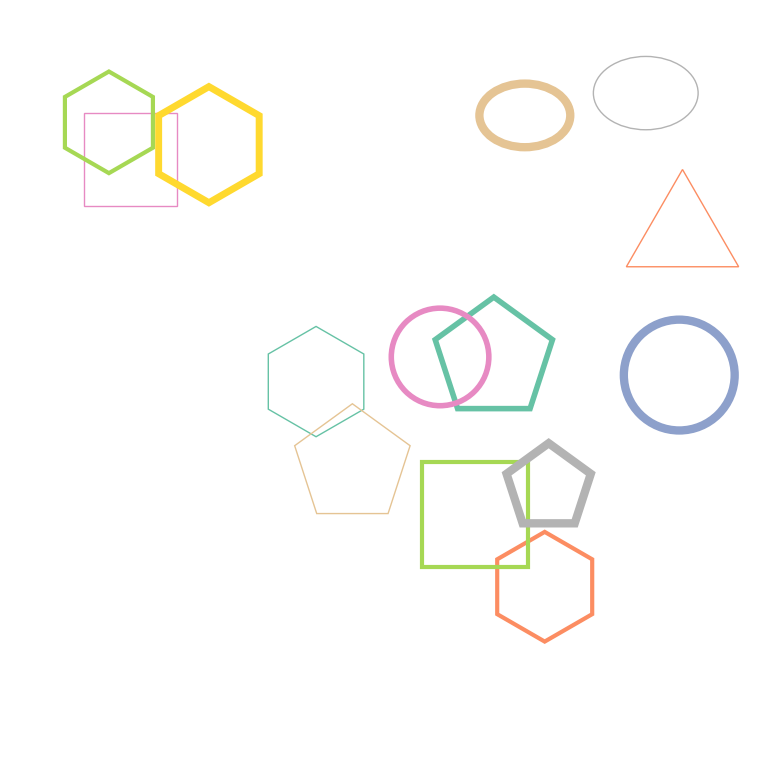[{"shape": "pentagon", "thickness": 2, "radius": 0.4, "center": [0.641, 0.534]}, {"shape": "hexagon", "thickness": 0.5, "radius": 0.36, "center": [0.41, 0.504]}, {"shape": "hexagon", "thickness": 1.5, "radius": 0.36, "center": [0.707, 0.238]}, {"shape": "triangle", "thickness": 0.5, "radius": 0.42, "center": [0.886, 0.696]}, {"shape": "circle", "thickness": 3, "radius": 0.36, "center": [0.882, 0.513]}, {"shape": "circle", "thickness": 2, "radius": 0.32, "center": [0.572, 0.536]}, {"shape": "square", "thickness": 0.5, "radius": 0.3, "center": [0.17, 0.793]}, {"shape": "square", "thickness": 1.5, "radius": 0.34, "center": [0.617, 0.332]}, {"shape": "hexagon", "thickness": 1.5, "radius": 0.33, "center": [0.141, 0.841]}, {"shape": "hexagon", "thickness": 2.5, "radius": 0.38, "center": [0.271, 0.812]}, {"shape": "pentagon", "thickness": 0.5, "radius": 0.39, "center": [0.458, 0.397]}, {"shape": "oval", "thickness": 3, "radius": 0.3, "center": [0.682, 0.85]}, {"shape": "oval", "thickness": 0.5, "radius": 0.34, "center": [0.839, 0.879]}, {"shape": "pentagon", "thickness": 3, "radius": 0.29, "center": [0.713, 0.367]}]